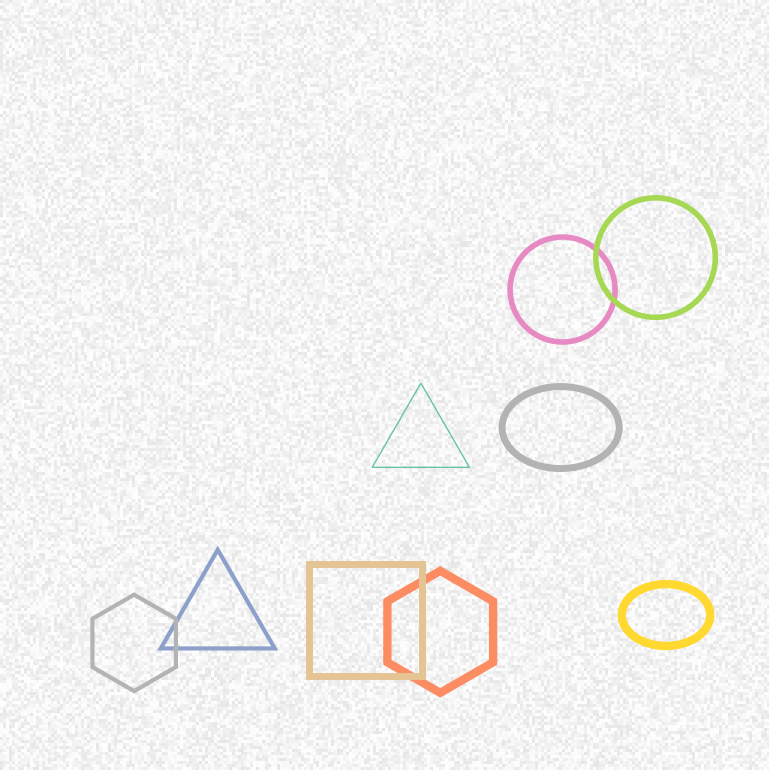[{"shape": "triangle", "thickness": 0.5, "radius": 0.36, "center": [0.547, 0.43]}, {"shape": "hexagon", "thickness": 3, "radius": 0.4, "center": [0.572, 0.179]}, {"shape": "triangle", "thickness": 1.5, "radius": 0.43, "center": [0.283, 0.201]}, {"shape": "circle", "thickness": 2, "radius": 0.34, "center": [0.731, 0.624]}, {"shape": "circle", "thickness": 2, "radius": 0.39, "center": [0.851, 0.665]}, {"shape": "oval", "thickness": 3, "radius": 0.29, "center": [0.865, 0.201]}, {"shape": "square", "thickness": 2.5, "radius": 0.36, "center": [0.475, 0.195]}, {"shape": "oval", "thickness": 2.5, "radius": 0.38, "center": [0.728, 0.445]}, {"shape": "hexagon", "thickness": 1.5, "radius": 0.31, "center": [0.174, 0.165]}]